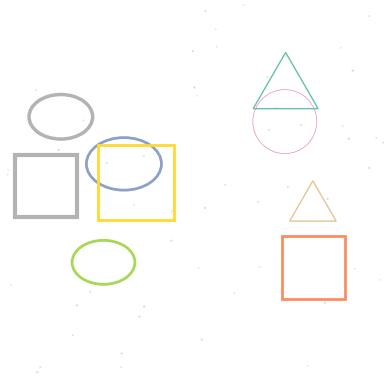[{"shape": "triangle", "thickness": 1, "radius": 0.49, "center": [0.742, 0.766]}, {"shape": "square", "thickness": 2, "radius": 0.41, "center": [0.815, 0.305]}, {"shape": "oval", "thickness": 2, "radius": 0.49, "center": [0.322, 0.574]}, {"shape": "circle", "thickness": 0.5, "radius": 0.42, "center": [0.74, 0.684]}, {"shape": "oval", "thickness": 2, "radius": 0.41, "center": [0.269, 0.319]}, {"shape": "square", "thickness": 2, "radius": 0.49, "center": [0.353, 0.527]}, {"shape": "triangle", "thickness": 1, "radius": 0.35, "center": [0.813, 0.461]}, {"shape": "square", "thickness": 3, "radius": 0.4, "center": [0.119, 0.516]}, {"shape": "oval", "thickness": 2.5, "radius": 0.41, "center": [0.158, 0.697]}]